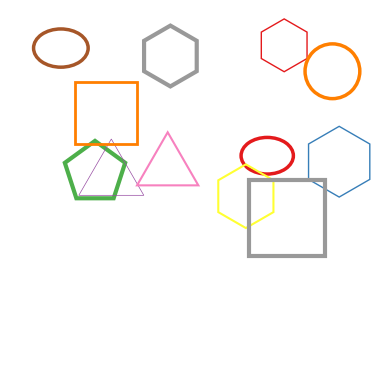[{"shape": "oval", "thickness": 2.5, "radius": 0.34, "center": [0.694, 0.596]}, {"shape": "hexagon", "thickness": 1, "radius": 0.34, "center": [0.738, 0.882]}, {"shape": "hexagon", "thickness": 1, "radius": 0.46, "center": [0.881, 0.58]}, {"shape": "pentagon", "thickness": 3, "radius": 0.41, "center": [0.247, 0.552]}, {"shape": "triangle", "thickness": 0.5, "radius": 0.49, "center": [0.289, 0.541]}, {"shape": "square", "thickness": 2, "radius": 0.4, "center": [0.276, 0.705]}, {"shape": "circle", "thickness": 2.5, "radius": 0.36, "center": [0.863, 0.815]}, {"shape": "hexagon", "thickness": 1.5, "radius": 0.41, "center": [0.639, 0.49]}, {"shape": "oval", "thickness": 2.5, "radius": 0.35, "center": [0.158, 0.875]}, {"shape": "triangle", "thickness": 1.5, "radius": 0.46, "center": [0.436, 0.565]}, {"shape": "hexagon", "thickness": 3, "radius": 0.39, "center": [0.443, 0.855]}, {"shape": "square", "thickness": 3, "radius": 0.49, "center": [0.745, 0.434]}]